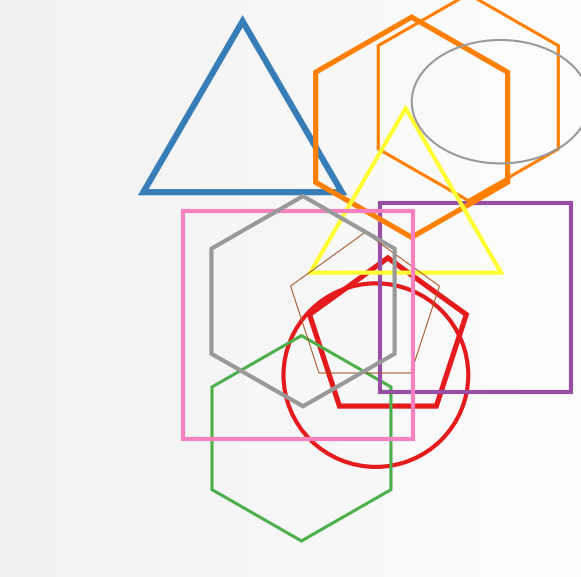[{"shape": "circle", "thickness": 2, "radius": 0.79, "center": [0.647, 0.35]}, {"shape": "pentagon", "thickness": 2.5, "radius": 0.71, "center": [0.667, 0.411]}, {"shape": "triangle", "thickness": 3, "radius": 0.99, "center": [0.417, 0.765]}, {"shape": "hexagon", "thickness": 1.5, "radius": 0.89, "center": [0.519, 0.24]}, {"shape": "square", "thickness": 2, "radius": 0.82, "center": [0.818, 0.483]}, {"shape": "hexagon", "thickness": 2.5, "radius": 0.95, "center": [0.708, 0.779]}, {"shape": "hexagon", "thickness": 1.5, "radius": 0.89, "center": [0.806, 0.831]}, {"shape": "triangle", "thickness": 2, "radius": 0.95, "center": [0.698, 0.622]}, {"shape": "pentagon", "thickness": 0.5, "radius": 0.67, "center": [0.628, 0.462]}, {"shape": "square", "thickness": 2, "radius": 0.99, "center": [0.513, 0.436]}, {"shape": "hexagon", "thickness": 2, "radius": 0.91, "center": [0.521, 0.478]}, {"shape": "oval", "thickness": 1, "radius": 0.76, "center": [0.861, 0.823]}]